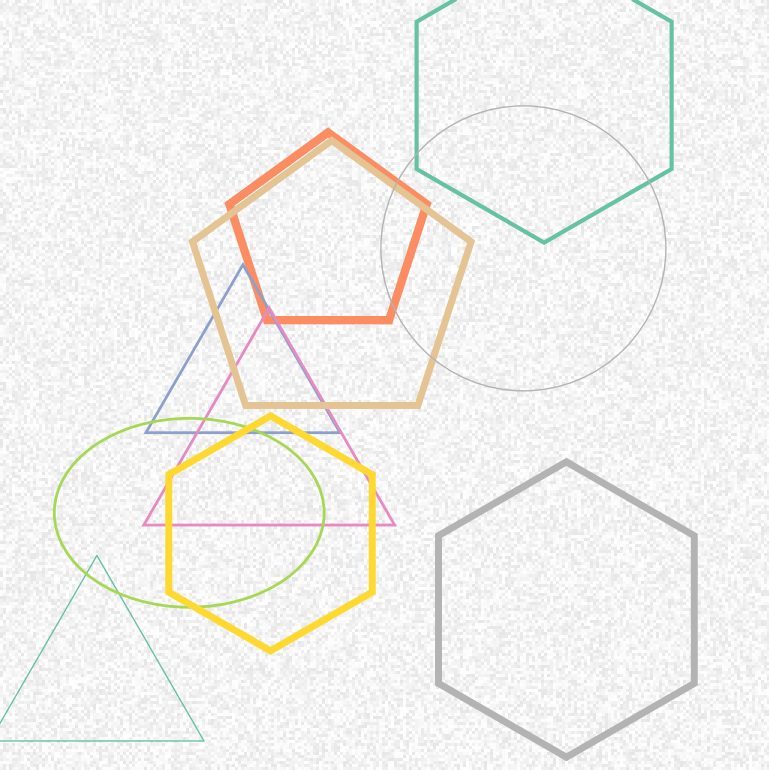[{"shape": "triangle", "thickness": 0.5, "radius": 0.8, "center": [0.126, 0.118]}, {"shape": "hexagon", "thickness": 1.5, "radius": 0.96, "center": [0.707, 0.876]}, {"shape": "pentagon", "thickness": 3, "radius": 0.67, "center": [0.426, 0.693]}, {"shape": "triangle", "thickness": 1, "radius": 0.73, "center": [0.316, 0.511]}, {"shape": "triangle", "thickness": 1, "radius": 0.94, "center": [0.35, 0.412]}, {"shape": "oval", "thickness": 1, "radius": 0.88, "center": [0.246, 0.334]}, {"shape": "hexagon", "thickness": 2.5, "radius": 0.76, "center": [0.351, 0.307]}, {"shape": "pentagon", "thickness": 2.5, "radius": 0.95, "center": [0.431, 0.627]}, {"shape": "hexagon", "thickness": 2.5, "radius": 0.96, "center": [0.736, 0.208]}, {"shape": "circle", "thickness": 0.5, "radius": 0.93, "center": [0.68, 0.677]}]